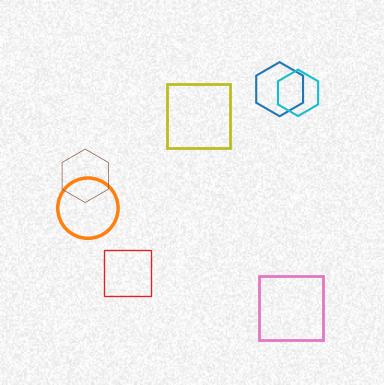[{"shape": "hexagon", "thickness": 1.5, "radius": 0.35, "center": [0.726, 0.768]}, {"shape": "circle", "thickness": 2.5, "radius": 0.39, "center": [0.228, 0.459]}, {"shape": "square", "thickness": 1, "radius": 0.3, "center": [0.331, 0.291]}, {"shape": "hexagon", "thickness": 0.5, "radius": 0.35, "center": [0.221, 0.543]}, {"shape": "square", "thickness": 2, "radius": 0.41, "center": [0.756, 0.199]}, {"shape": "square", "thickness": 2, "radius": 0.41, "center": [0.515, 0.699]}, {"shape": "hexagon", "thickness": 1.5, "radius": 0.3, "center": [0.774, 0.759]}]